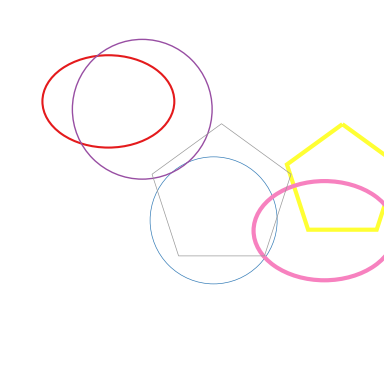[{"shape": "oval", "thickness": 1.5, "radius": 0.86, "center": [0.281, 0.737]}, {"shape": "circle", "thickness": 0.5, "radius": 0.83, "center": [0.555, 0.428]}, {"shape": "circle", "thickness": 1, "radius": 0.91, "center": [0.369, 0.716]}, {"shape": "pentagon", "thickness": 3, "radius": 0.76, "center": [0.889, 0.526]}, {"shape": "oval", "thickness": 3, "radius": 0.92, "center": [0.843, 0.401]}, {"shape": "pentagon", "thickness": 0.5, "radius": 0.95, "center": [0.575, 0.489]}]